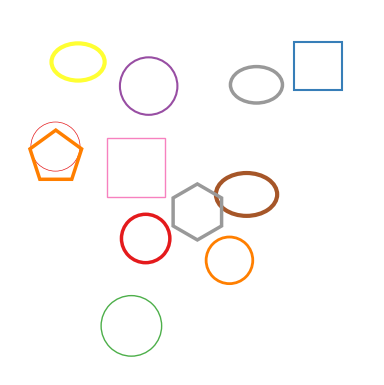[{"shape": "circle", "thickness": 0.5, "radius": 0.32, "center": [0.144, 0.619]}, {"shape": "circle", "thickness": 2.5, "radius": 0.31, "center": [0.378, 0.381]}, {"shape": "square", "thickness": 1.5, "radius": 0.31, "center": [0.827, 0.828]}, {"shape": "circle", "thickness": 1, "radius": 0.39, "center": [0.341, 0.154]}, {"shape": "circle", "thickness": 1.5, "radius": 0.37, "center": [0.386, 0.776]}, {"shape": "pentagon", "thickness": 2.5, "radius": 0.35, "center": [0.145, 0.591]}, {"shape": "circle", "thickness": 2, "radius": 0.3, "center": [0.596, 0.324]}, {"shape": "oval", "thickness": 3, "radius": 0.35, "center": [0.203, 0.839]}, {"shape": "oval", "thickness": 3, "radius": 0.4, "center": [0.64, 0.495]}, {"shape": "square", "thickness": 1, "radius": 0.38, "center": [0.353, 0.565]}, {"shape": "oval", "thickness": 2.5, "radius": 0.34, "center": [0.666, 0.78]}, {"shape": "hexagon", "thickness": 2.5, "radius": 0.36, "center": [0.513, 0.449]}]